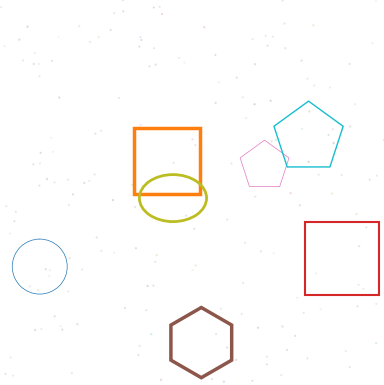[{"shape": "circle", "thickness": 0.5, "radius": 0.36, "center": [0.103, 0.308]}, {"shape": "square", "thickness": 2.5, "radius": 0.43, "center": [0.433, 0.582]}, {"shape": "square", "thickness": 1.5, "radius": 0.48, "center": [0.888, 0.328]}, {"shape": "hexagon", "thickness": 2.5, "radius": 0.46, "center": [0.523, 0.11]}, {"shape": "pentagon", "thickness": 0.5, "radius": 0.33, "center": [0.687, 0.569]}, {"shape": "oval", "thickness": 2, "radius": 0.44, "center": [0.449, 0.485]}, {"shape": "pentagon", "thickness": 1, "radius": 0.47, "center": [0.801, 0.643]}]